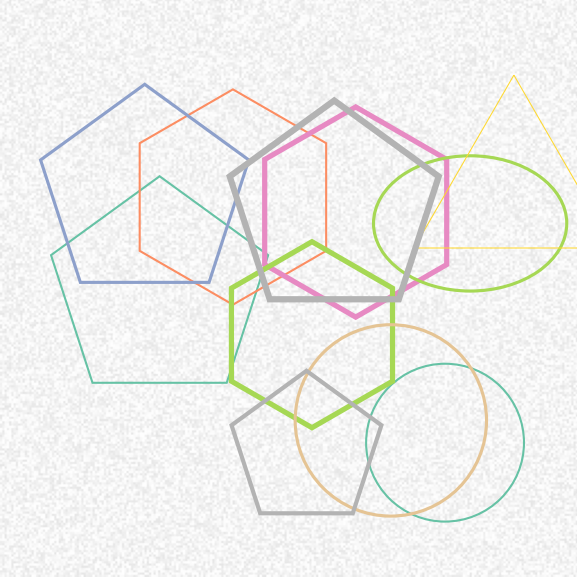[{"shape": "circle", "thickness": 1, "radius": 0.68, "center": [0.771, 0.233]}, {"shape": "pentagon", "thickness": 1, "radius": 0.99, "center": [0.276, 0.496]}, {"shape": "hexagon", "thickness": 1, "radius": 0.93, "center": [0.403, 0.658]}, {"shape": "pentagon", "thickness": 1.5, "radius": 0.95, "center": [0.251, 0.664]}, {"shape": "hexagon", "thickness": 2.5, "radius": 0.91, "center": [0.616, 0.632]}, {"shape": "hexagon", "thickness": 2.5, "radius": 0.81, "center": [0.54, 0.42]}, {"shape": "oval", "thickness": 1.5, "radius": 0.84, "center": [0.814, 0.612]}, {"shape": "triangle", "thickness": 0.5, "radius": 1.0, "center": [0.89, 0.669]}, {"shape": "circle", "thickness": 1.5, "radius": 0.83, "center": [0.677, 0.271]}, {"shape": "pentagon", "thickness": 3, "radius": 0.95, "center": [0.579, 0.635]}, {"shape": "pentagon", "thickness": 2, "radius": 0.68, "center": [0.531, 0.221]}]